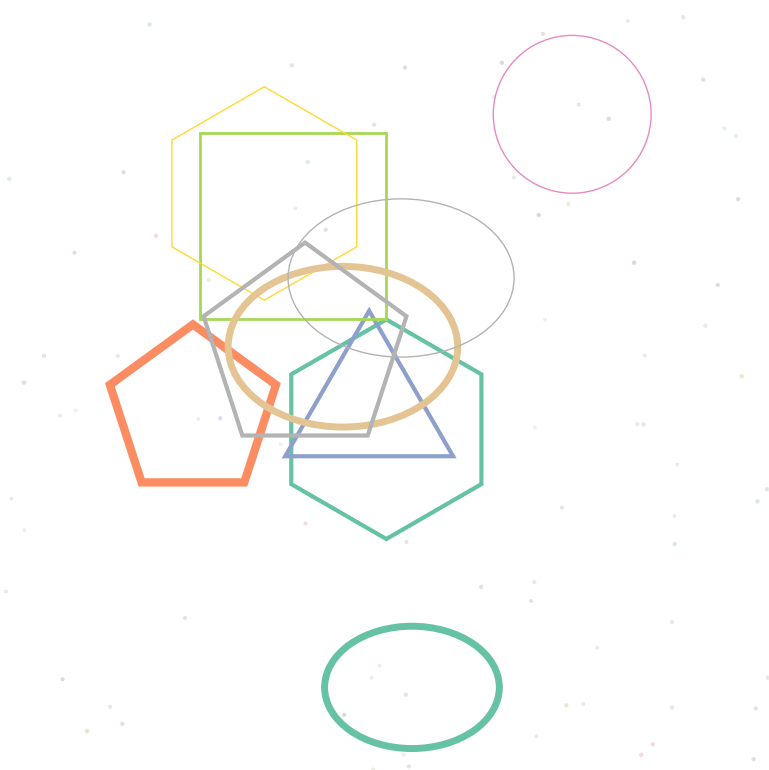[{"shape": "hexagon", "thickness": 1.5, "radius": 0.71, "center": [0.502, 0.443]}, {"shape": "oval", "thickness": 2.5, "radius": 0.57, "center": [0.535, 0.107]}, {"shape": "pentagon", "thickness": 3, "radius": 0.57, "center": [0.251, 0.465]}, {"shape": "triangle", "thickness": 1.5, "radius": 0.63, "center": [0.479, 0.47]}, {"shape": "circle", "thickness": 0.5, "radius": 0.51, "center": [0.743, 0.852]}, {"shape": "square", "thickness": 1, "radius": 0.6, "center": [0.38, 0.706]}, {"shape": "hexagon", "thickness": 0.5, "radius": 0.69, "center": [0.343, 0.749]}, {"shape": "oval", "thickness": 2.5, "radius": 0.75, "center": [0.445, 0.55]}, {"shape": "pentagon", "thickness": 1.5, "radius": 0.69, "center": [0.396, 0.546]}, {"shape": "oval", "thickness": 0.5, "radius": 0.73, "center": [0.521, 0.639]}]